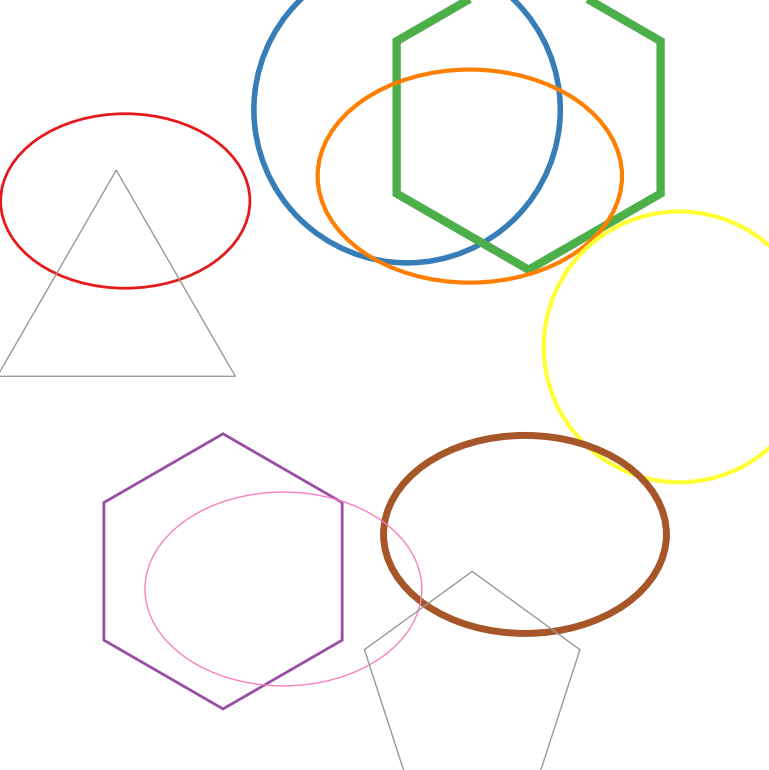[{"shape": "oval", "thickness": 1, "radius": 0.81, "center": [0.163, 0.739]}, {"shape": "circle", "thickness": 2, "radius": 0.99, "center": [0.529, 0.858]}, {"shape": "hexagon", "thickness": 3, "radius": 0.99, "center": [0.687, 0.848]}, {"shape": "hexagon", "thickness": 1, "radius": 0.89, "center": [0.29, 0.258]}, {"shape": "oval", "thickness": 1.5, "radius": 0.99, "center": [0.61, 0.771]}, {"shape": "circle", "thickness": 1.5, "radius": 0.88, "center": [0.882, 0.549]}, {"shape": "oval", "thickness": 2.5, "radius": 0.92, "center": [0.682, 0.306]}, {"shape": "oval", "thickness": 0.5, "radius": 0.9, "center": [0.368, 0.235]}, {"shape": "triangle", "thickness": 0.5, "radius": 0.89, "center": [0.151, 0.601]}, {"shape": "pentagon", "thickness": 0.5, "radius": 0.74, "center": [0.613, 0.111]}]